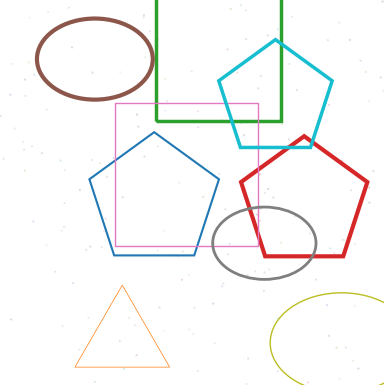[{"shape": "pentagon", "thickness": 1.5, "radius": 0.88, "center": [0.4, 0.48]}, {"shape": "triangle", "thickness": 0.5, "radius": 0.71, "center": [0.318, 0.117]}, {"shape": "square", "thickness": 2.5, "radius": 0.81, "center": [0.568, 0.848]}, {"shape": "pentagon", "thickness": 3, "radius": 0.86, "center": [0.79, 0.474]}, {"shape": "oval", "thickness": 3, "radius": 0.75, "center": [0.246, 0.847]}, {"shape": "square", "thickness": 1, "radius": 0.93, "center": [0.485, 0.548]}, {"shape": "oval", "thickness": 2, "radius": 0.67, "center": [0.687, 0.368]}, {"shape": "oval", "thickness": 1, "radius": 0.93, "center": [0.887, 0.11]}, {"shape": "pentagon", "thickness": 2.5, "radius": 0.77, "center": [0.716, 0.742]}]